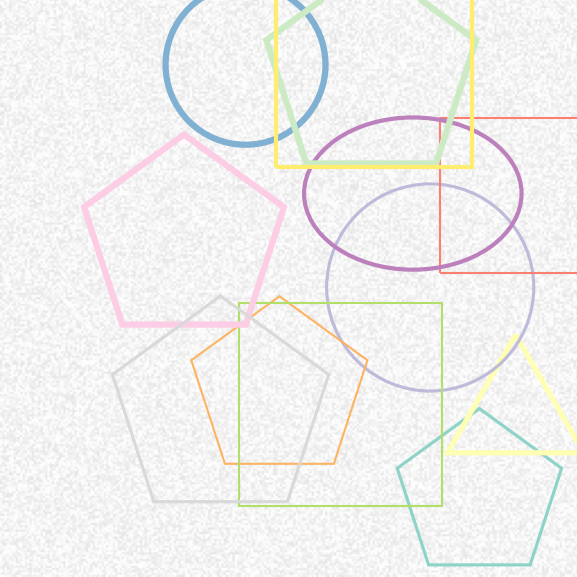[{"shape": "pentagon", "thickness": 1.5, "radius": 0.75, "center": [0.83, 0.142]}, {"shape": "triangle", "thickness": 2.5, "radius": 0.68, "center": [0.893, 0.283]}, {"shape": "circle", "thickness": 1.5, "radius": 0.9, "center": [0.745, 0.501]}, {"shape": "square", "thickness": 1, "radius": 0.67, "center": [0.896, 0.661]}, {"shape": "circle", "thickness": 3, "radius": 0.69, "center": [0.425, 0.887]}, {"shape": "pentagon", "thickness": 1, "radius": 0.8, "center": [0.484, 0.326]}, {"shape": "square", "thickness": 1, "radius": 0.88, "center": [0.59, 0.298]}, {"shape": "pentagon", "thickness": 3, "radius": 0.91, "center": [0.319, 0.584]}, {"shape": "pentagon", "thickness": 1.5, "radius": 0.98, "center": [0.382, 0.29]}, {"shape": "oval", "thickness": 2, "radius": 0.94, "center": [0.715, 0.664]}, {"shape": "pentagon", "thickness": 3, "radius": 0.96, "center": [0.643, 0.871]}, {"shape": "square", "thickness": 2, "radius": 0.85, "center": [0.648, 0.88]}]